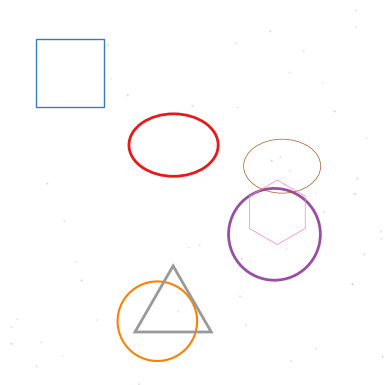[{"shape": "oval", "thickness": 2, "radius": 0.58, "center": [0.451, 0.623]}, {"shape": "square", "thickness": 1, "radius": 0.44, "center": [0.181, 0.811]}, {"shape": "circle", "thickness": 2, "radius": 0.6, "center": [0.713, 0.391]}, {"shape": "circle", "thickness": 1.5, "radius": 0.52, "center": [0.409, 0.166]}, {"shape": "oval", "thickness": 0.5, "radius": 0.5, "center": [0.733, 0.568]}, {"shape": "hexagon", "thickness": 0.5, "radius": 0.42, "center": [0.72, 0.448]}, {"shape": "triangle", "thickness": 2, "radius": 0.57, "center": [0.45, 0.195]}]